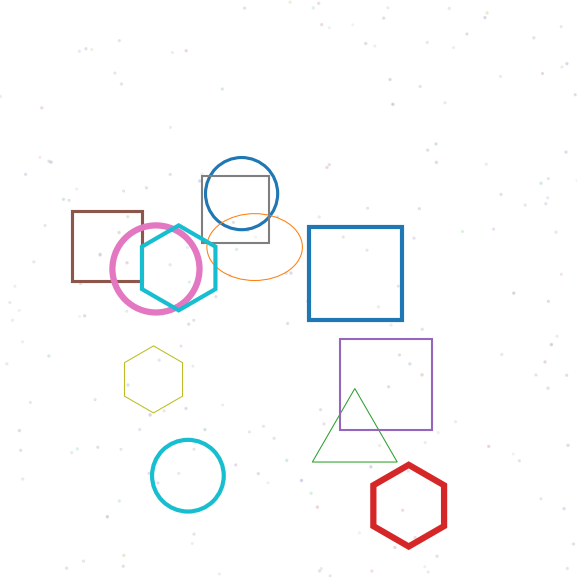[{"shape": "square", "thickness": 2, "radius": 0.4, "center": [0.616, 0.525]}, {"shape": "circle", "thickness": 1.5, "radius": 0.31, "center": [0.418, 0.664]}, {"shape": "oval", "thickness": 0.5, "radius": 0.41, "center": [0.441, 0.571]}, {"shape": "triangle", "thickness": 0.5, "radius": 0.42, "center": [0.614, 0.242]}, {"shape": "hexagon", "thickness": 3, "radius": 0.35, "center": [0.708, 0.123]}, {"shape": "square", "thickness": 1, "radius": 0.39, "center": [0.668, 0.333]}, {"shape": "square", "thickness": 1.5, "radius": 0.3, "center": [0.186, 0.573]}, {"shape": "circle", "thickness": 3, "radius": 0.38, "center": [0.27, 0.533]}, {"shape": "square", "thickness": 1, "radius": 0.29, "center": [0.408, 0.637]}, {"shape": "hexagon", "thickness": 0.5, "radius": 0.29, "center": [0.266, 0.342]}, {"shape": "circle", "thickness": 2, "radius": 0.31, "center": [0.325, 0.175]}, {"shape": "hexagon", "thickness": 2, "radius": 0.37, "center": [0.309, 0.535]}]